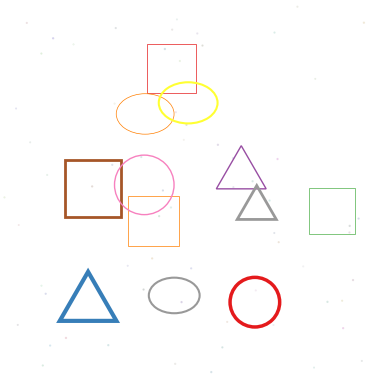[{"shape": "circle", "thickness": 2.5, "radius": 0.32, "center": [0.662, 0.215]}, {"shape": "square", "thickness": 0.5, "radius": 0.32, "center": [0.446, 0.821]}, {"shape": "triangle", "thickness": 3, "radius": 0.42, "center": [0.229, 0.209]}, {"shape": "square", "thickness": 0.5, "radius": 0.3, "center": [0.862, 0.452]}, {"shape": "triangle", "thickness": 1, "radius": 0.37, "center": [0.627, 0.547]}, {"shape": "square", "thickness": 0.5, "radius": 0.33, "center": [0.399, 0.426]}, {"shape": "oval", "thickness": 0.5, "radius": 0.38, "center": [0.377, 0.704]}, {"shape": "oval", "thickness": 1.5, "radius": 0.38, "center": [0.489, 0.733]}, {"shape": "square", "thickness": 2, "radius": 0.37, "center": [0.242, 0.511]}, {"shape": "circle", "thickness": 1, "radius": 0.39, "center": [0.375, 0.52]}, {"shape": "triangle", "thickness": 2, "radius": 0.29, "center": [0.667, 0.459]}, {"shape": "oval", "thickness": 1.5, "radius": 0.33, "center": [0.453, 0.233]}]